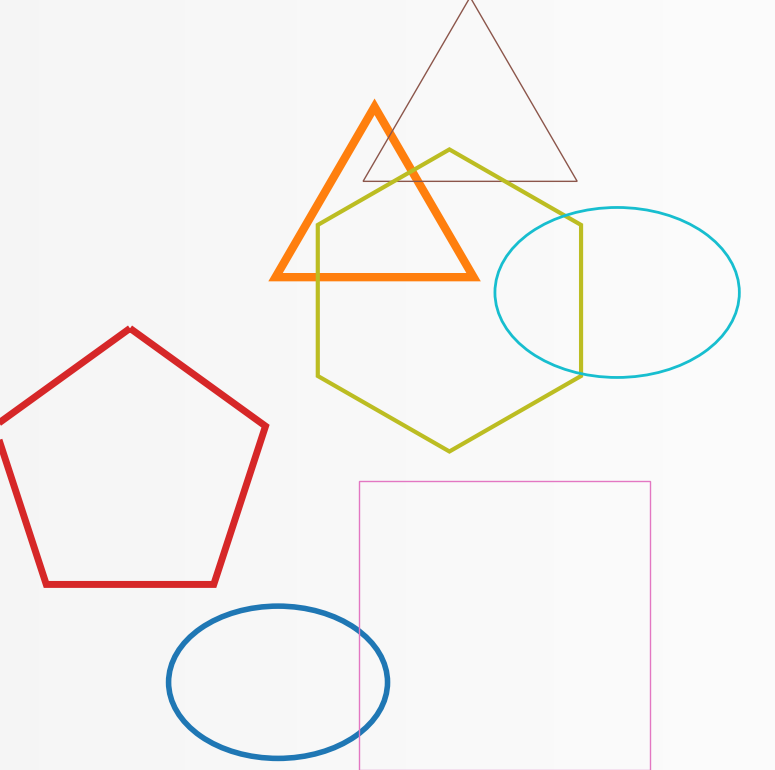[{"shape": "oval", "thickness": 2, "radius": 0.71, "center": [0.359, 0.114]}, {"shape": "triangle", "thickness": 3, "radius": 0.74, "center": [0.483, 0.714]}, {"shape": "pentagon", "thickness": 2.5, "radius": 0.92, "center": [0.168, 0.39]}, {"shape": "triangle", "thickness": 0.5, "radius": 0.8, "center": [0.607, 0.844]}, {"shape": "square", "thickness": 0.5, "radius": 0.94, "center": [0.65, 0.187]}, {"shape": "hexagon", "thickness": 1.5, "radius": 0.98, "center": [0.58, 0.61]}, {"shape": "oval", "thickness": 1, "radius": 0.79, "center": [0.796, 0.62]}]